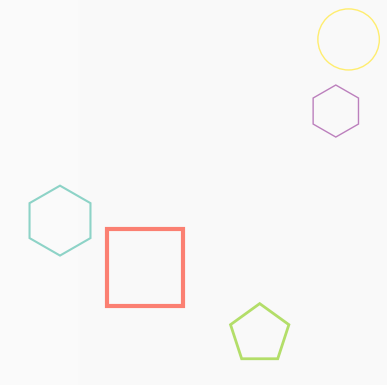[{"shape": "hexagon", "thickness": 1.5, "radius": 0.45, "center": [0.155, 0.427]}, {"shape": "square", "thickness": 3, "radius": 0.5, "center": [0.374, 0.306]}, {"shape": "pentagon", "thickness": 2, "radius": 0.4, "center": [0.67, 0.132]}, {"shape": "hexagon", "thickness": 1, "radius": 0.34, "center": [0.867, 0.712]}, {"shape": "circle", "thickness": 1, "radius": 0.4, "center": [0.9, 0.898]}]